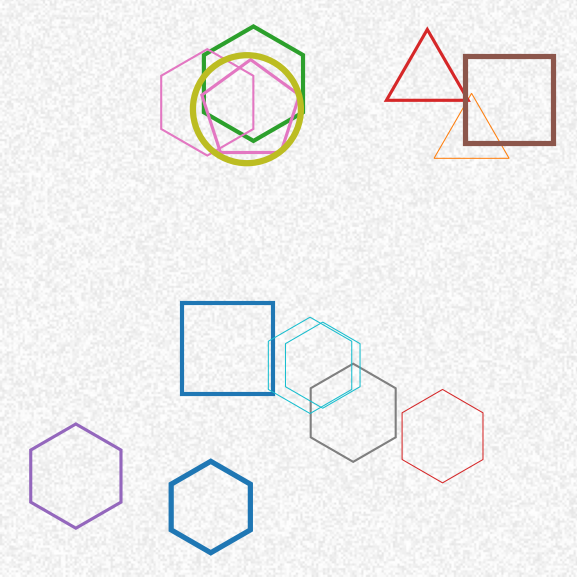[{"shape": "square", "thickness": 2, "radius": 0.39, "center": [0.394, 0.395]}, {"shape": "hexagon", "thickness": 2.5, "radius": 0.4, "center": [0.365, 0.121]}, {"shape": "triangle", "thickness": 0.5, "radius": 0.38, "center": [0.817, 0.763]}, {"shape": "hexagon", "thickness": 2, "radius": 0.5, "center": [0.439, 0.854]}, {"shape": "hexagon", "thickness": 0.5, "radius": 0.4, "center": [0.766, 0.244]}, {"shape": "triangle", "thickness": 1.5, "radius": 0.41, "center": [0.74, 0.866]}, {"shape": "hexagon", "thickness": 1.5, "radius": 0.45, "center": [0.131, 0.175]}, {"shape": "square", "thickness": 2.5, "radius": 0.38, "center": [0.882, 0.826]}, {"shape": "pentagon", "thickness": 1.5, "radius": 0.44, "center": [0.434, 0.807]}, {"shape": "hexagon", "thickness": 1, "radius": 0.46, "center": [0.359, 0.822]}, {"shape": "hexagon", "thickness": 1, "radius": 0.42, "center": [0.612, 0.284]}, {"shape": "circle", "thickness": 3, "radius": 0.47, "center": [0.428, 0.81]}, {"shape": "hexagon", "thickness": 0.5, "radius": 0.42, "center": [0.537, 0.366]}, {"shape": "hexagon", "thickness": 0.5, "radius": 0.37, "center": [0.559, 0.367]}]